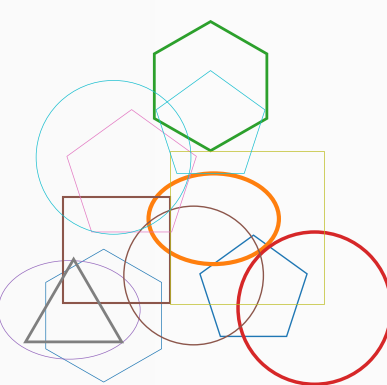[{"shape": "pentagon", "thickness": 1, "radius": 0.73, "center": [0.654, 0.244]}, {"shape": "hexagon", "thickness": 0.5, "radius": 0.86, "center": [0.268, 0.18]}, {"shape": "oval", "thickness": 3, "radius": 0.84, "center": [0.552, 0.432]}, {"shape": "hexagon", "thickness": 2, "radius": 0.84, "center": [0.543, 0.776]}, {"shape": "circle", "thickness": 2.5, "radius": 0.99, "center": [0.812, 0.2]}, {"shape": "oval", "thickness": 0.5, "radius": 0.91, "center": [0.179, 0.195]}, {"shape": "circle", "thickness": 1, "radius": 0.9, "center": [0.5, 0.284]}, {"shape": "square", "thickness": 1.5, "radius": 0.69, "center": [0.301, 0.35]}, {"shape": "pentagon", "thickness": 0.5, "radius": 0.88, "center": [0.34, 0.54]}, {"shape": "triangle", "thickness": 2, "radius": 0.72, "center": [0.19, 0.184]}, {"shape": "square", "thickness": 0.5, "radius": 0.99, "center": [0.638, 0.409]}, {"shape": "circle", "thickness": 0.5, "radius": 1.0, "center": [0.293, 0.591]}, {"shape": "pentagon", "thickness": 0.5, "radius": 0.74, "center": [0.543, 0.669]}]